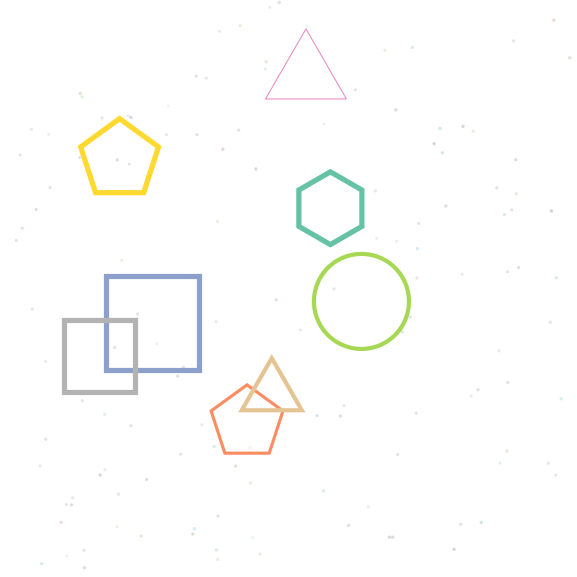[{"shape": "hexagon", "thickness": 2.5, "radius": 0.31, "center": [0.572, 0.639]}, {"shape": "pentagon", "thickness": 1.5, "radius": 0.33, "center": [0.428, 0.267]}, {"shape": "square", "thickness": 2.5, "radius": 0.41, "center": [0.264, 0.439]}, {"shape": "triangle", "thickness": 0.5, "radius": 0.4, "center": [0.53, 0.868]}, {"shape": "circle", "thickness": 2, "radius": 0.41, "center": [0.626, 0.477]}, {"shape": "pentagon", "thickness": 2.5, "radius": 0.35, "center": [0.207, 0.723]}, {"shape": "triangle", "thickness": 2, "radius": 0.3, "center": [0.471, 0.319]}, {"shape": "square", "thickness": 2.5, "radius": 0.31, "center": [0.172, 0.382]}]